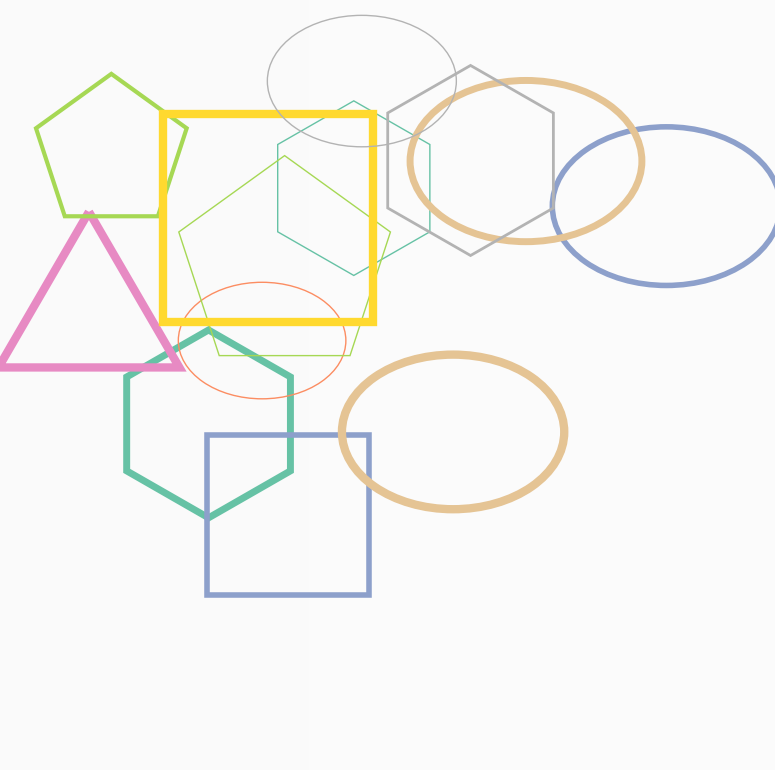[{"shape": "hexagon", "thickness": 2.5, "radius": 0.61, "center": [0.269, 0.449]}, {"shape": "hexagon", "thickness": 0.5, "radius": 0.57, "center": [0.456, 0.756]}, {"shape": "oval", "thickness": 0.5, "radius": 0.54, "center": [0.338, 0.558]}, {"shape": "square", "thickness": 2, "radius": 0.52, "center": [0.372, 0.331]}, {"shape": "oval", "thickness": 2, "radius": 0.74, "center": [0.86, 0.732]}, {"shape": "triangle", "thickness": 3, "radius": 0.67, "center": [0.115, 0.59]}, {"shape": "pentagon", "thickness": 1.5, "radius": 0.51, "center": [0.144, 0.802]}, {"shape": "pentagon", "thickness": 0.5, "radius": 0.72, "center": [0.367, 0.654]}, {"shape": "square", "thickness": 3, "radius": 0.68, "center": [0.346, 0.717]}, {"shape": "oval", "thickness": 2.5, "radius": 0.75, "center": [0.679, 0.791]}, {"shape": "oval", "thickness": 3, "radius": 0.72, "center": [0.585, 0.439]}, {"shape": "oval", "thickness": 0.5, "radius": 0.61, "center": [0.467, 0.895]}, {"shape": "hexagon", "thickness": 1, "radius": 0.62, "center": [0.607, 0.792]}]